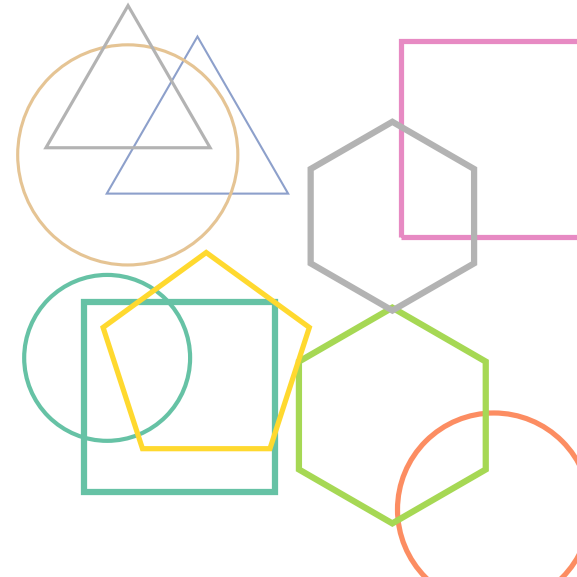[{"shape": "square", "thickness": 3, "radius": 0.82, "center": [0.311, 0.312]}, {"shape": "circle", "thickness": 2, "radius": 0.72, "center": [0.186, 0.379]}, {"shape": "circle", "thickness": 2.5, "radius": 0.84, "center": [0.855, 0.117]}, {"shape": "triangle", "thickness": 1, "radius": 0.91, "center": [0.342, 0.755]}, {"shape": "square", "thickness": 2.5, "radius": 0.85, "center": [0.864, 0.758]}, {"shape": "hexagon", "thickness": 3, "radius": 0.93, "center": [0.679, 0.28]}, {"shape": "pentagon", "thickness": 2.5, "radius": 0.94, "center": [0.357, 0.374]}, {"shape": "circle", "thickness": 1.5, "radius": 0.95, "center": [0.221, 0.731]}, {"shape": "hexagon", "thickness": 3, "radius": 0.82, "center": [0.679, 0.625]}, {"shape": "triangle", "thickness": 1.5, "radius": 0.82, "center": [0.222, 0.825]}]